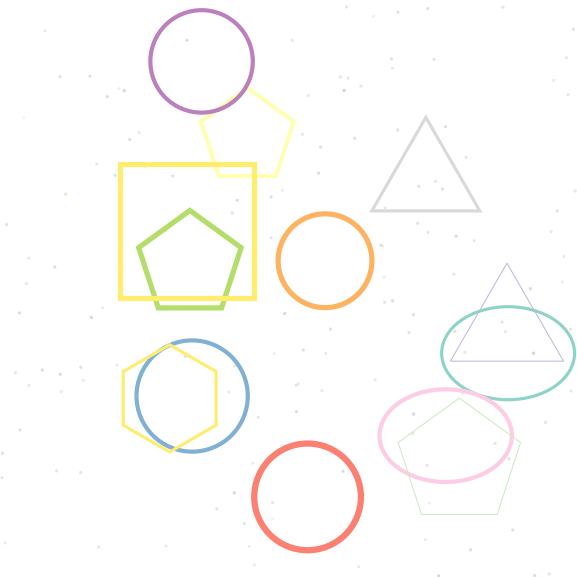[{"shape": "oval", "thickness": 1.5, "radius": 0.58, "center": [0.88, 0.387]}, {"shape": "pentagon", "thickness": 2, "radius": 0.42, "center": [0.428, 0.763]}, {"shape": "triangle", "thickness": 0.5, "radius": 0.57, "center": [0.878, 0.43]}, {"shape": "circle", "thickness": 3, "radius": 0.46, "center": [0.533, 0.139]}, {"shape": "circle", "thickness": 2, "radius": 0.48, "center": [0.333, 0.313]}, {"shape": "circle", "thickness": 2.5, "radius": 0.41, "center": [0.563, 0.548]}, {"shape": "pentagon", "thickness": 2.5, "radius": 0.47, "center": [0.329, 0.541]}, {"shape": "oval", "thickness": 2, "radius": 0.57, "center": [0.772, 0.245]}, {"shape": "triangle", "thickness": 1.5, "radius": 0.54, "center": [0.737, 0.688]}, {"shape": "circle", "thickness": 2, "radius": 0.44, "center": [0.349, 0.893]}, {"shape": "pentagon", "thickness": 0.5, "radius": 0.56, "center": [0.795, 0.198]}, {"shape": "square", "thickness": 2.5, "radius": 0.58, "center": [0.324, 0.599]}, {"shape": "hexagon", "thickness": 1.5, "radius": 0.46, "center": [0.294, 0.309]}]